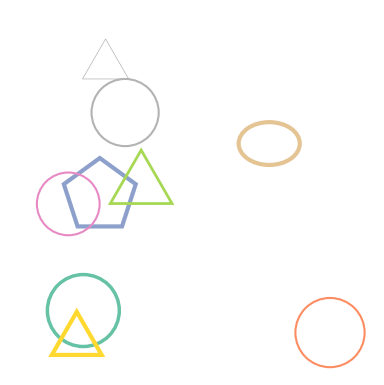[{"shape": "circle", "thickness": 2.5, "radius": 0.47, "center": [0.216, 0.193]}, {"shape": "circle", "thickness": 1.5, "radius": 0.45, "center": [0.857, 0.136]}, {"shape": "pentagon", "thickness": 3, "radius": 0.49, "center": [0.259, 0.491]}, {"shape": "circle", "thickness": 1.5, "radius": 0.41, "center": [0.177, 0.47]}, {"shape": "triangle", "thickness": 2, "radius": 0.46, "center": [0.367, 0.518]}, {"shape": "triangle", "thickness": 3, "radius": 0.37, "center": [0.199, 0.115]}, {"shape": "oval", "thickness": 3, "radius": 0.4, "center": [0.699, 0.627]}, {"shape": "triangle", "thickness": 0.5, "radius": 0.35, "center": [0.274, 0.83]}, {"shape": "circle", "thickness": 1.5, "radius": 0.44, "center": [0.325, 0.708]}]